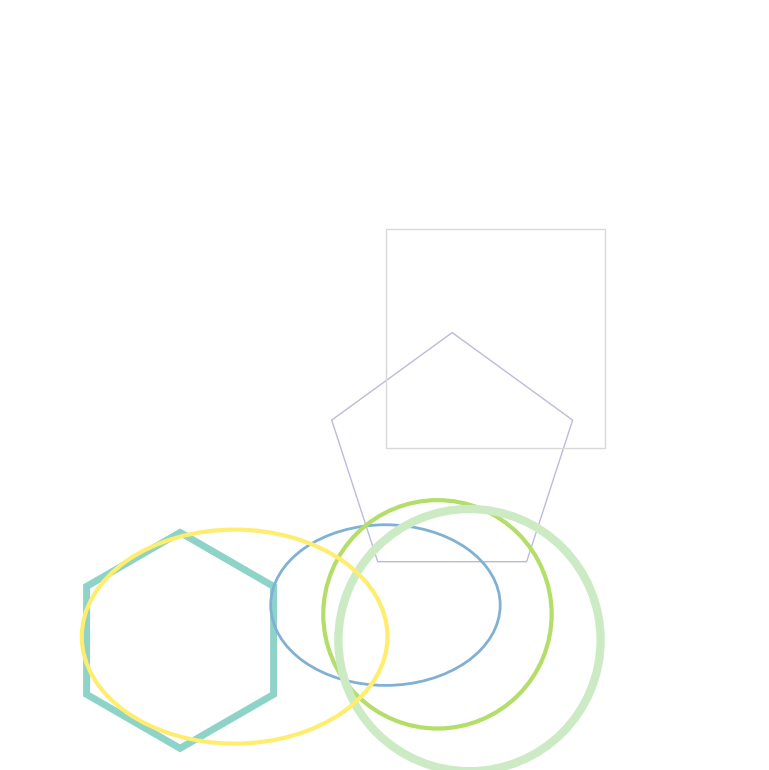[{"shape": "hexagon", "thickness": 2.5, "radius": 0.7, "center": [0.234, 0.168]}, {"shape": "pentagon", "thickness": 0.5, "radius": 0.82, "center": [0.587, 0.404]}, {"shape": "oval", "thickness": 1, "radius": 0.75, "center": [0.501, 0.214]}, {"shape": "circle", "thickness": 1.5, "radius": 0.74, "center": [0.568, 0.202]}, {"shape": "square", "thickness": 0.5, "radius": 0.71, "center": [0.644, 0.561]}, {"shape": "circle", "thickness": 3, "radius": 0.85, "center": [0.61, 0.169]}, {"shape": "oval", "thickness": 1.5, "radius": 0.99, "center": [0.305, 0.173]}]